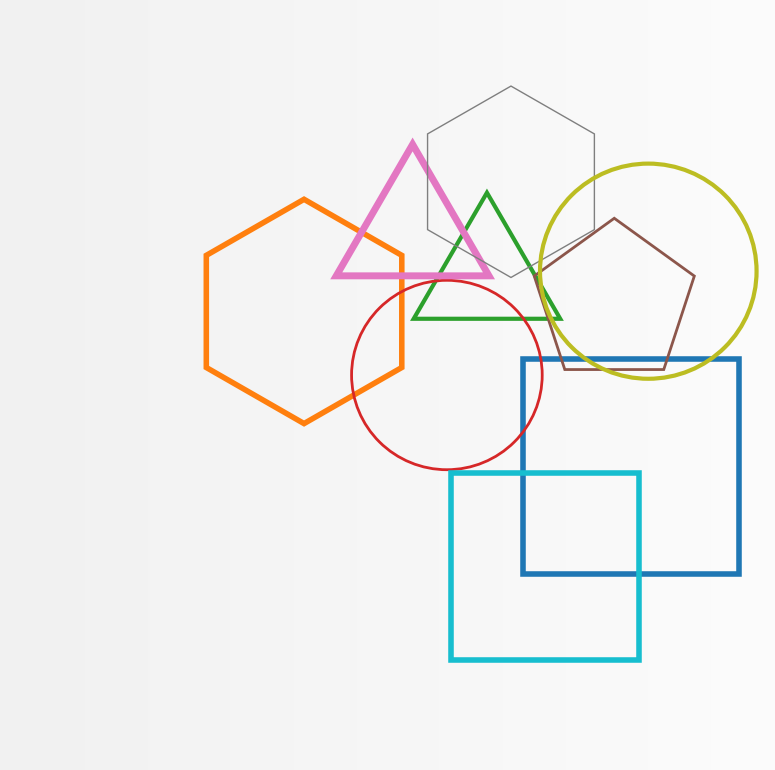[{"shape": "square", "thickness": 2, "radius": 0.7, "center": [0.815, 0.394]}, {"shape": "hexagon", "thickness": 2, "radius": 0.73, "center": [0.392, 0.596]}, {"shape": "triangle", "thickness": 1.5, "radius": 0.55, "center": [0.628, 0.641]}, {"shape": "circle", "thickness": 1, "radius": 0.61, "center": [0.577, 0.513]}, {"shape": "pentagon", "thickness": 1, "radius": 0.54, "center": [0.793, 0.608]}, {"shape": "triangle", "thickness": 2.5, "radius": 0.57, "center": [0.532, 0.699]}, {"shape": "hexagon", "thickness": 0.5, "radius": 0.62, "center": [0.659, 0.764]}, {"shape": "circle", "thickness": 1.5, "radius": 0.7, "center": [0.837, 0.648]}, {"shape": "square", "thickness": 2, "radius": 0.61, "center": [0.703, 0.264]}]